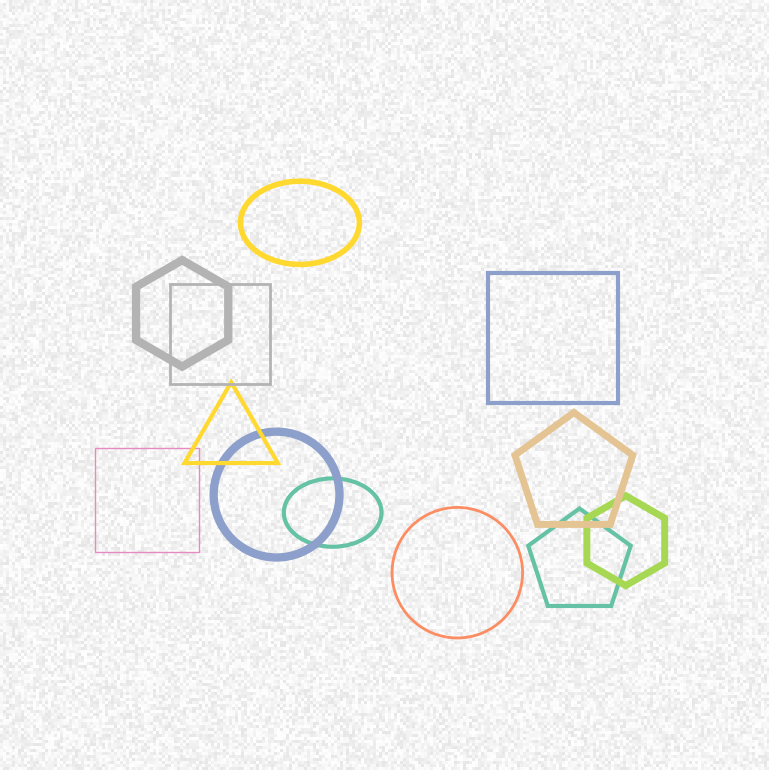[{"shape": "oval", "thickness": 1.5, "radius": 0.32, "center": [0.432, 0.334]}, {"shape": "pentagon", "thickness": 1.5, "radius": 0.35, "center": [0.753, 0.27]}, {"shape": "circle", "thickness": 1, "radius": 0.42, "center": [0.594, 0.256]}, {"shape": "square", "thickness": 1.5, "radius": 0.42, "center": [0.718, 0.561]}, {"shape": "circle", "thickness": 3, "radius": 0.41, "center": [0.359, 0.358]}, {"shape": "square", "thickness": 0.5, "radius": 0.34, "center": [0.191, 0.351]}, {"shape": "hexagon", "thickness": 2.5, "radius": 0.29, "center": [0.813, 0.298]}, {"shape": "oval", "thickness": 2, "radius": 0.39, "center": [0.39, 0.711]}, {"shape": "triangle", "thickness": 1.5, "radius": 0.35, "center": [0.3, 0.434]}, {"shape": "pentagon", "thickness": 2.5, "radius": 0.4, "center": [0.745, 0.384]}, {"shape": "hexagon", "thickness": 3, "radius": 0.35, "center": [0.237, 0.593]}, {"shape": "square", "thickness": 1, "radius": 0.33, "center": [0.286, 0.567]}]